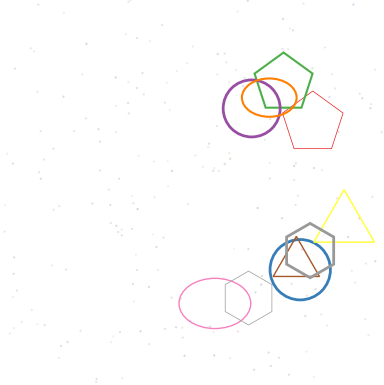[{"shape": "pentagon", "thickness": 0.5, "radius": 0.41, "center": [0.812, 0.681]}, {"shape": "circle", "thickness": 2, "radius": 0.39, "center": [0.78, 0.299]}, {"shape": "pentagon", "thickness": 1.5, "radius": 0.4, "center": [0.737, 0.784]}, {"shape": "circle", "thickness": 2, "radius": 0.37, "center": [0.654, 0.718]}, {"shape": "oval", "thickness": 1.5, "radius": 0.36, "center": [0.699, 0.746]}, {"shape": "triangle", "thickness": 1, "radius": 0.45, "center": [0.894, 0.416]}, {"shape": "triangle", "thickness": 1, "radius": 0.35, "center": [0.77, 0.317]}, {"shape": "oval", "thickness": 1, "radius": 0.47, "center": [0.558, 0.212]}, {"shape": "hexagon", "thickness": 0.5, "radius": 0.35, "center": [0.646, 0.226]}, {"shape": "hexagon", "thickness": 2, "radius": 0.35, "center": [0.806, 0.349]}]